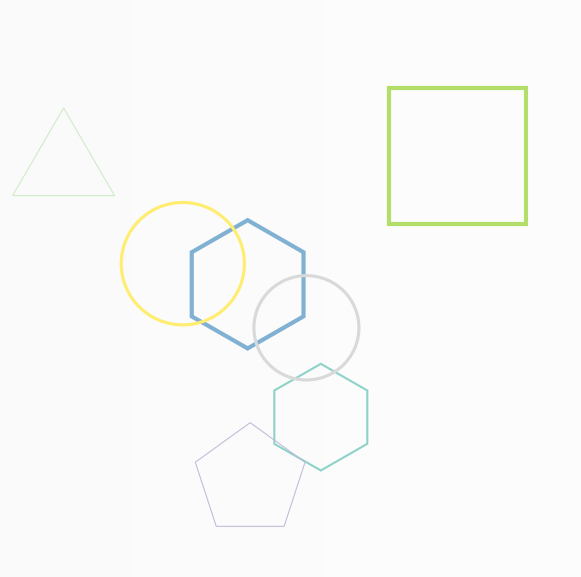[{"shape": "hexagon", "thickness": 1, "radius": 0.46, "center": [0.552, 0.277]}, {"shape": "pentagon", "thickness": 0.5, "radius": 0.5, "center": [0.43, 0.168]}, {"shape": "hexagon", "thickness": 2, "radius": 0.56, "center": [0.426, 0.507]}, {"shape": "square", "thickness": 2, "radius": 0.59, "center": [0.787, 0.729]}, {"shape": "circle", "thickness": 1.5, "radius": 0.45, "center": [0.527, 0.432]}, {"shape": "triangle", "thickness": 0.5, "radius": 0.51, "center": [0.109, 0.711]}, {"shape": "circle", "thickness": 1.5, "radius": 0.53, "center": [0.315, 0.543]}]